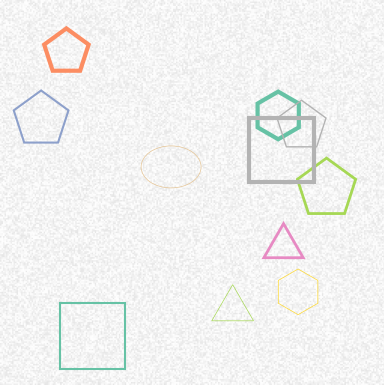[{"shape": "square", "thickness": 1.5, "radius": 0.42, "center": [0.24, 0.127]}, {"shape": "hexagon", "thickness": 3, "radius": 0.31, "center": [0.723, 0.7]}, {"shape": "pentagon", "thickness": 3, "radius": 0.3, "center": [0.172, 0.865]}, {"shape": "pentagon", "thickness": 1.5, "radius": 0.37, "center": [0.107, 0.69]}, {"shape": "triangle", "thickness": 2, "radius": 0.29, "center": [0.736, 0.36]}, {"shape": "triangle", "thickness": 0.5, "radius": 0.31, "center": [0.604, 0.198]}, {"shape": "pentagon", "thickness": 2, "radius": 0.4, "center": [0.848, 0.51]}, {"shape": "hexagon", "thickness": 0.5, "radius": 0.3, "center": [0.774, 0.242]}, {"shape": "oval", "thickness": 0.5, "radius": 0.39, "center": [0.444, 0.566]}, {"shape": "pentagon", "thickness": 1, "radius": 0.33, "center": [0.783, 0.673]}, {"shape": "square", "thickness": 3, "radius": 0.42, "center": [0.731, 0.611]}]